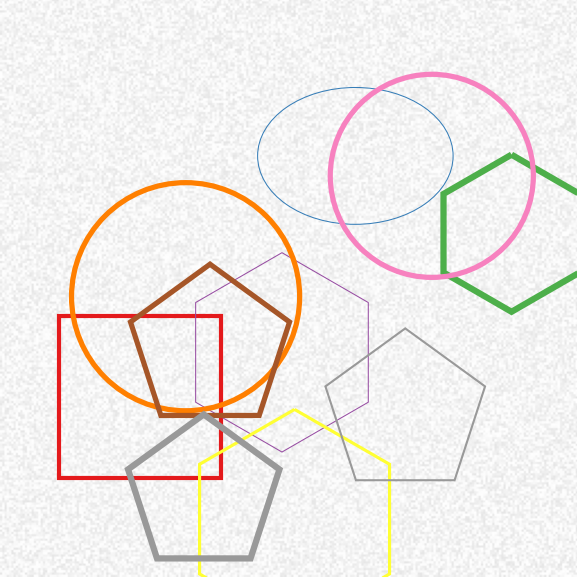[{"shape": "square", "thickness": 2, "radius": 0.7, "center": [0.243, 0.312]}, {"shape": "oval", "thickness": 0.5, "radius": 0.85, "center": [0.615, 0.729]}, {"shape": "hexagon", "thickness": 3, "radius": 0.68, "center": [0.886, 0.595]}, {"shape": "hexagon", "thickness": 0.5, "radius": 0.86, "center": [0.488, 0.389]}, {"shape": "circle", "thickness": 2.5, "radius": 0.99, "center": [0.321, 0.485]}, {"shape": "hexagon", "thickness": 1.5, "radius": 0.95, "center": [0.51, 0.1]}, {"shape": "pentagon", "thickness": 2.5, "radius": 0.72, "center": [0.364, 0.397]}, {"shape": "circle", "thickness": 2.5, "radius": 0.88, "center": [0.748, 0.695]}, {"shape": "pentagon", "thickness": 1, "radius": 0.73, "center": [0.702, 0.285]}, {"shape": "pentagon", "thickness": 3, "radius": 0.69, "center": [0.353, 0.144]}]